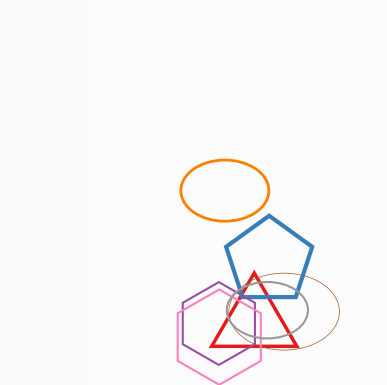[{"shape": "triangle", "thickness": 2.5, "radius": 0.63, "center": [0.656, 0.164]}, {"shape": "pentagon", "thickness": 3, "radius": 0.58, "center": [0.695, 0.323]}, {"shape": "hexagon", "thickness": 1.5, "radius": 0.54, "center": [0.565, 0.16]}, {"shape": "oval", "thickness": 2, "radius": 0.57, "center": [0.58, 0.505]}, {"shape": "oval", "thickness": 0.5, "radius": 0.71, "center": [0.733, 0.191]}, {"shape": "hexagon", "thickness": 1.5, "radius": 0.62, "center": [0.566, 0.124]}, {"shape": "oval", "thickness": 1.5, "radius": 0.52, "center": [0.69, 0.194]}]